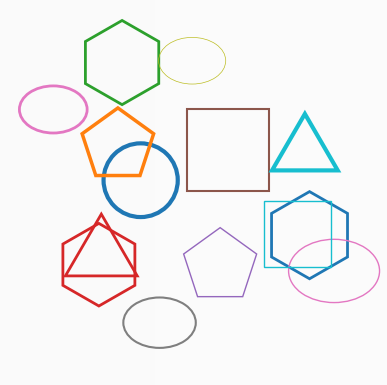[{"shape": "hexagon", "thickness": 2, "radius": 0.57, "center": [0.799, 0.389]}, {"shape": "circle", "thickness": 3, "radius": 0.48, "center": [0.363, 0.532]}, {"shape": "pentagon", "thickness": 2.5, "radius": 0.49, "center": [0.304, 0.623]}, {"shape": "hexagon", "thickness": 2, "radius": 0.55, "center": [0.315, 0.838]}, {"shape": "triangle", "thickness": 2, "radius": 0.54, "center": [0.261, 0.337]}, {"shape": "hexagon", "thickness": 2, "radius": 0.54, "center": [0.255, 0.312]}, {"shape": "pentagon", "thickness": 1, "radius": 0.5, "center": [0.568, 0.31]}, {"shape": "square", "thickness": 1.5, "radius": 0.53, "center": [0.589, 0.611]}, {"shape": "oval", "thickness": 2, "radius": 0.44, "center": [0.137, 0.716]}, {"shape": "oval", "thickness": 1, "radius": 0.59, "center": [0.862, 0.296]}, {"shape": "oval", "thickness": 1.5, "radius": 0.47, "center": [0.412, 0.162]}, {"shape": "oval", "thickness": 0.5, "radius": 0.43, "center": [0.496, 0.842]}, {"shape": "triangle", "thickness": 3, "radius": 0.49, "center": [0.787, 0.606]}, {"shape": "square", "thickness": 1, "radius": 0.43, "center": [0.768, 0.393]}]